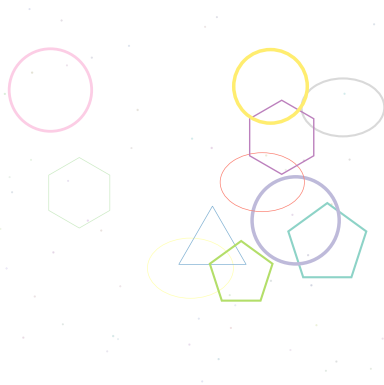[{"shape": "pentagon", "thickness": 1.5, "radius": 0.53, "center": [0.85, 0.366]}, {"shape": "oval", "thickness": 0.5, "radius": 0.56, "center": [0.495, 0.303]}, {"shape": "circle", "thickness": 2.5, "radius": 0.57, "center": [0.768, 0.428]}, {"shape": "oval", "thickness": 0.5, "radius": 0.55, "center": [0.681, 0.527]}, {"shape": "triangle", "thickness": 0.5, "radius": 0.51, "center": [0.552, 0.364]}, {"shape": "pentagon", "thickness": 1.5, "radius": 0.43, "center": [0.626, 0.288]}, {"shape": "circle", "thickness": 2, "radius": 0.54, "center": [0.131, 0.766]}, {"shape": "oval", "thickness": 1.5, "radius": 0.54, "center": [0.891, 0.721]}, {"shape": "hexagon", "thickness": 1, "radius": 0.48, "center": [0.732, 0.643]}, {"shape": "hexagon", "thickness": 0.5, "radius": 0.46, "center": [0.206, 0.499]}, {"shape": "circle", "thickness": 2.5, "radius": 0.48, "center": [0.703, 0.776]}]